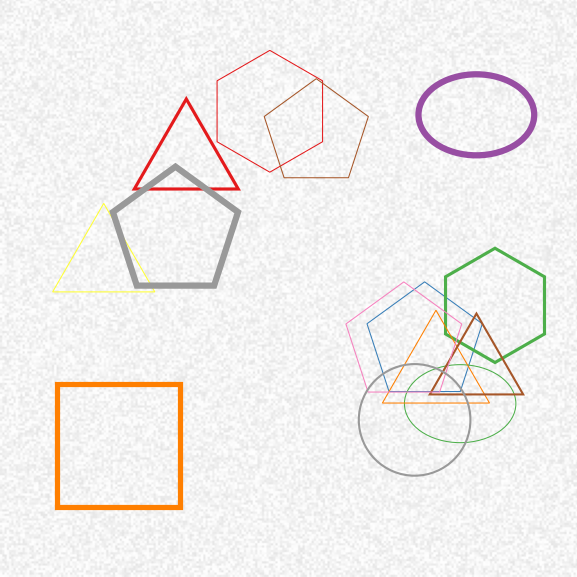[{"shape": "hexagon", "thickness": 0.5, "radius": 0.53, "center": [0.467, 0.806]}, {"shape": "triangle", "thickness": 1.5, "radius": 0.52, "center": [0.323, 0.724]}, {"shape": "pentagon", "thickness": 0.5, "radius": 0.52, "center": [0.735, 0.406]}, {"shape": "hexagon", "thickness": 1.5, "radius": 0.49, "center": [0.857, 0.47]}, {"shape": "oval", "thickness": 0.5, "radius": 0.48, "center": [0.797, 0.3]}, {"shape": "oval", "thickness": 3, "radius": 0.5, "center": [0.825, 0.8]}, {"shape": "triangle", "thickness": 0.5, "radius": 0.54, "center": [0.755, 0.355]}, {"shape": "square", "thickness": 2.5, "radius": 0.53, "center": [0.205, 0.227]}, {"shape": "triangle", "thickness": 0.5, "radius": 0.51, "center": [0.18, 0.545]}, {"shape": "triangle", "thickness": 1, "radius": 0.47, "center": [0.825, 0.363]}, {"shape": "pentagon", "thickness": 0.5, "radius": 0.47, "center": [0.548, 0.768]}, {"shape": "pentagon", "thickness": 0.5, "radius": 0.53, "center": [0.699, 0.406]}, {"shape": "circle", "thickness": 1, "radius": 0.48, "center": [0.718, 0.272]}, {"shape": "pentagon", "thickness": 3, "radius": 0.57, "center": [0.304, 0.597]}]